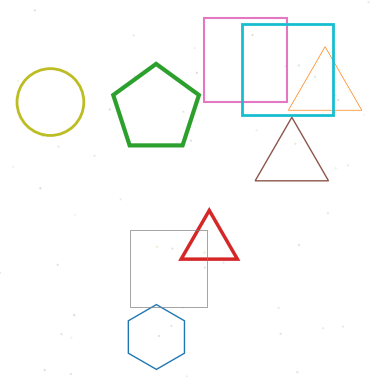[{"shape": "hexagon", "thickness": 1, "radius": 0.42, "center": [0.406, 0.125]}, {"shape": "triangle", "thickness": 0.5, "radius": 0.55, "center": [0.844, 0.769]}, {"shape": "pentagon", "thickness": 3, "radius": 0.59, "center": [0.405, 0.717]}, {"shape": "triangle", "thickness": 2.5, "radius": 0.42, "center": [0.544, 0.369]}, {"shape": "triangle", "thickness": 1, "radius": 0.55, "center": [0.758, 0.585]}, {"shape": "square", "thickness": 1.5, "radius": 0.54, "center": [0.638, 0.844]}, {"shape": "square", "thickness": 0.5, "radius": 0.5, "center": [0.438, 0.302]}, {"shape": "circle", "thickness": 2, "radius": 0.43, "center": [0.131, 0.735]}, {"shape": "square", "thickness": 2, "radius": 0.59, "center": [0.747, 0.819]}]